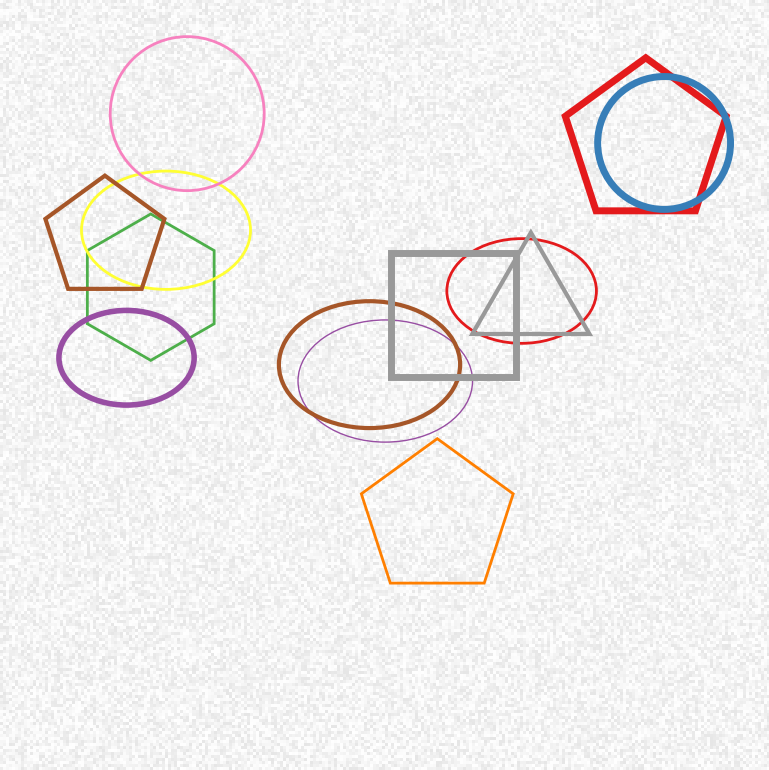[{"shape": "oval", "thickness": 1, "radius": 0.49, "center": [0.677, 0.622]}, {"shape": "pentagon", "thickness": 2.5, "radius": 0.55, "center": [0.839, 0.815]}, {"shape": "circle", "thickness": 2.5, "radius": 0.43, "center": [0.862, 0.814]}, {"shape": "hexagon", "thickness": 1, "radius": 0.48, "center": [0.196, 0.627]}, {"shape": "oval", "thickness": 0.5, "radius": 0.57, "center": [0.5, 0.505]}, {"shape": "oval", "thickness": 2, "radius": 0.44, "center": [0.164, 0.535]}, {"shape": "pentagon", "thickness": 1, "radius": 0.52, "center": [0.568, 0.327]}, {"shape": "oval", "thickness": 1, "radius": 0.55, "center": [0.216, 0.701]}, {"shape": "pentagon", "thickness": 1.5, "radius": 0.41, "center": [0.136, 0.691]}, {"shape": "oval", "thickness": 1.5, "radius": 0.59, "center": [0.48, 0.526]}, {"shape": "circle", "thickness": 1, "radius": 0.5, "center": [0.243, 0.852]}, {"shape": "square", "thickness": 2.5, "radius": 0.4, "center": [0.589, 0.591]}, {"shape": "triangle", "thickness": 1.5, "radius": 0.44, "center": [0.689, 0.61]}]